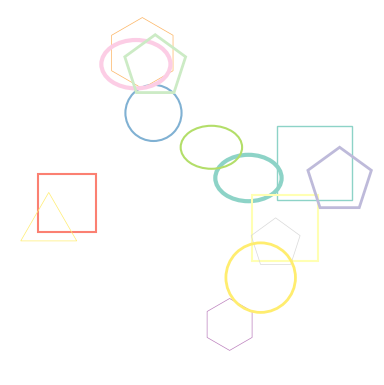[{"shape": "square", "thickness": 1, "radius": 0.48, "center": [0.817, 0.576]}, {"shape": "oval", "thickness": 3, "radius": 0.43, "center": [0.645, 0.538]}, {"shape": "square", "thickness": 1.5, "radius": 0.43, "center": [0.74, 0.408]}, {"shape": "pentagon", "thickness": 2, "radius": 0.43, "center": [0.882, 0.531]}, {"shape": "square", "thickness": 1.5, "radius": 0.37, "center": [0.174, 0.473]}, {"shape": "circle", "thickness": 1.5, "radius": 0.36, "center": [0.399, 0.707]}, {"shape": "hexagon", "thickness": 0.5, "radius": 0.46, "center": [0.37, 0.862]}, {"shape": "oval", "thickness": 1.5, "radius": 0.4, "center": [0.549, 0.617]}, {"shape": "oval", "thickness": 3, "radius": 0.45, "center": [0.353, 0.833]}, {"shape": "pentagon", "thickness": 0.5, "radius": 0.33, "center": [0.716, 0.367]}, {"shape": "hexagon", "thickness": 0.5, "radius": 0.34, "center": [0.596, 0.157]}, {"shape": "pentagon", "thickness": 2, "radius": 0.42, "center": [0.403, 0.827]}, {"shape": "triangle", "thickness": 0.5, "radius": 0.42, "center": [0.127, 0.416]}, {"shape": "circle", "thickness": 2, "radius": 0.45, "center": [0.677, 0.279]}]